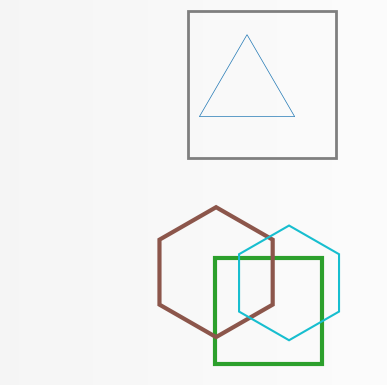[{"shape": "triangle", "thickness": 0.5, "radius": 0.71, "center": [0.637, 0.768]}, {"shape": "square", "thickness": 3, "radius": 0.69, "center": [0.692, 0.192]}, {"shape": "hexagon", "thickness": 3, "radius": 0.84, "center": [0.558, 0.293]}, {"shape": "square", "thickness": 2, "radius": 0.96, "center": [0.677, 0.78]}, {"shape": "hexagon", "thickness": 1.5, "radius": 0.74, "center": [0.746, 0.265]}]